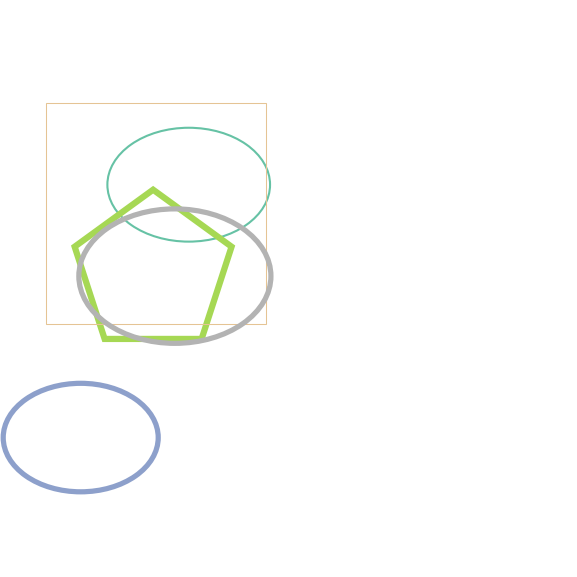[{"shape": "oval", "thickness": 1, "radius": 0.7, "center": [0.327, 0.679]}, {"shape": "oval", "thickness": 2.5, "radius": 0.67, "center": [0.14, 0.241]}, {"shape": "pentagon", "thickness": 3, "radius": 0.71, "center": [0.265, 0.528]}, {"shape": "square", "thickness": 0.5, "radius": 0.95, "center": [0.271, 0.629]}, {"shape": "oval", "thickness": 2.5, "radius": 0.83, "center": [0.303, 0.521]}]